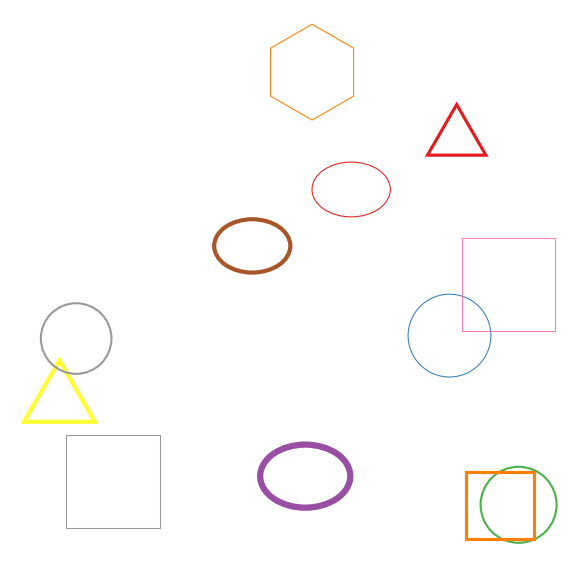[{"shape": "oval", "thickness": 0.5, "radius": 0.34, "center": [0.608, 0.671]}, {"shape": "triangle", "thickness": 1.5, "radius": 0.29, "center": [0.791, 0.76]}, {"shape": "circle", "thickness": 0.5, "radius": 0.36, "center": [0.778, 0.418]}, {"shape": "circle", "thickness": 1, "radius": 0.33, "center": [0.898, 0.125]}, {"shape": "oval", "thickness": 3, "radius": 0.39, "center": [0.529, 0.175]}, {"shape": "hexagon", "thickness": 0.5, "radius": 0.41, "center": [0.54, 0.874]}, {"shape": "square", "thickness": 1.5, "radius": 0.29, "center": [0.866, 0.123]}, {"shape": "triangle", "thickness": 2, "radius": 0.35, "center": [0.103, 0.304]}, {"shape": "oval", "thickness": 2, "radius": 0.33, "center": [0.437, 0.573]}, {"shape": "square", "thickness": 0.5, "radius": 0.4, "center": [0.881, 0.506]}, {"shape": "square", "thickness": 0.5, "radius": 0.4, "center": [0.195, 0.165]}, {"shape": "circle", "thickness": 1, "radius": 0.31, "center": [0.132, 0.413]}]